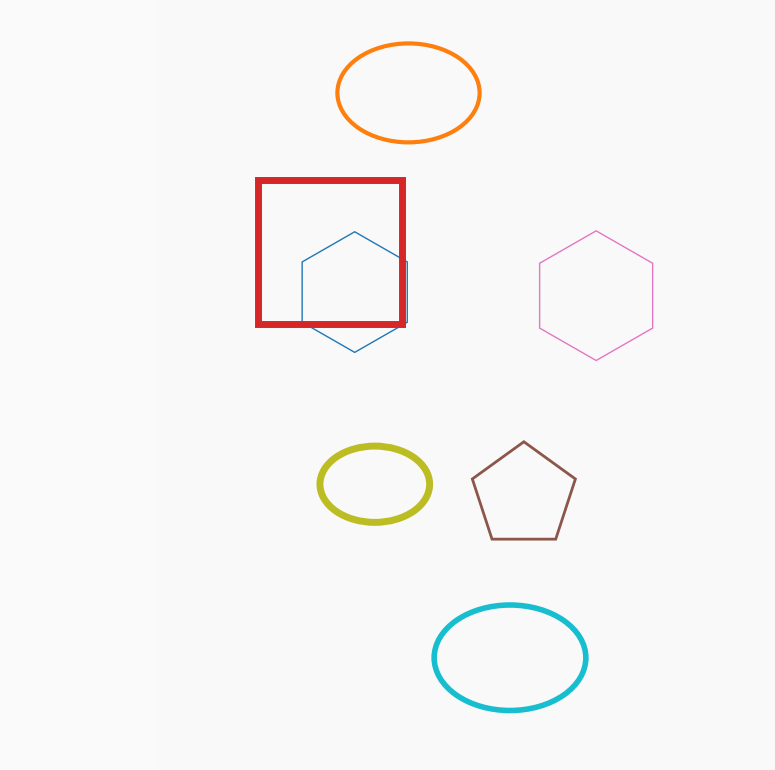[{"shape": "hexagon", "thickness": 0.5, "radius": 0.39, "center": [0.458, 0.621]}, {"shape": "oval", "thickness": 1.5, "radius": 0.46, "center": [0.527, 0.879]}, {"shape": "square", "thickness": 2.5, "radius": 0.47, "center": [0.426, 0.673]}, {"shape": "pentagon", "thickness": 1, "radius": 0.35, "center": [0.676, 0.356]}, {"shape": "hexagon", "thickness": 0.5, "radius": 0.42, "center": [0.769, 0.616]}, {"shape": "oval", "thickness": 2.5, "radius": 0.35, "center": [0.484, 0.371]}, {"shape": "oval", "thickness": 2, "radius": 0.49, "center": [0.658, 0.146]}]